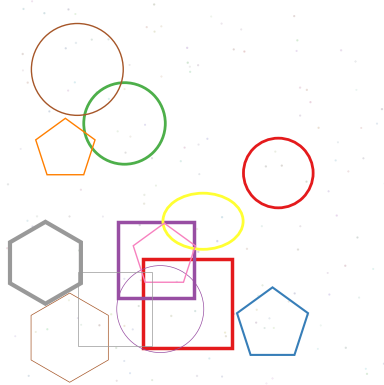[{"shape": "square", "thickness": 2.5, "radius": 0.58, "center": [0.487, 0.211]}, {"shape": "circle", "thickness": 2, "radius": 0.45, "center": [0.723, 0.551]}, {"shape": "pentagon", "thickness": 1.5, "radius": 0.48, "center": [0.708, 0.157]}, {"shape": "circle", "thickness": 2, "radius": 0.53, "center": [0.323, 0.679]}, {"shape": "circle", "thickness": 0.5, "radius": 0.56, "center": [0.416, 0.197]}, {"shape": "square", "thickness": 2.5, "radius": 0.49, "center": [0.405, 0.325]}, {"shape": "pentagon", "thickness": 1, "radius": 0.4, "center": [0.17, 0.612]}, {"shape": "oval", "thickness": 2, "radius": 0.52, "center": [0.527, 0.425]}, {"shape": "circle", "thickness": 1, "radius": 0.6, "center": [0.201, 0.82]}, {"shape": "hexagon", "thickness": 0.5, "radius": 0.58, "center": [0.181, 0.123]}, {"shape": "pentagon", "thickness": 1, "radius": 0.42, "center": [0.427, 0.335]}, {"shape": "square", "thickness": 0.5, "radius": 0.48, "center": [0.299, 0.197]}, {"shape": "hexagon", "thickness": 3, "radius": 0.53, "center": [0.118, 0.317]}]